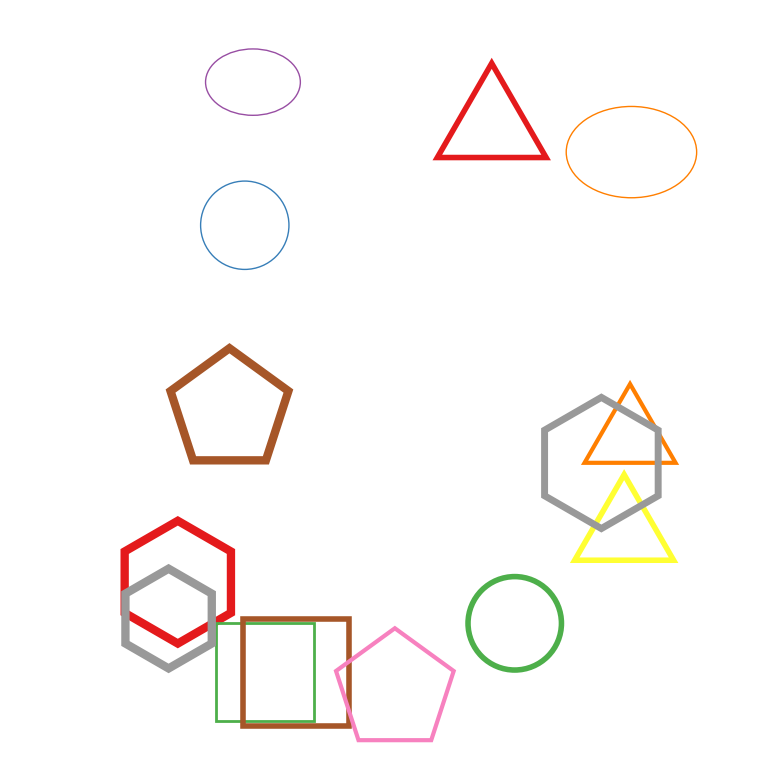[{"shape": "hexagon", "thickness": 3, "radius": 0.4, "center": [0.231, 0.244]}, {"shape": "triangle", "thickness": 2, "radius": 0.41, "center": [0.639, 0.836]}, {"shape": "circle", "thickness": 0.5, "radius": 0.29, "center": [0.318, 0.707]}, {"shape": "square", "thickness": 1, "radius": 0.32, "center": [0.344, 0.127]}, {"shape": "circle", "thickness": 2, "radius": 0.3, "center": [0.668, 0.191]}, {"shape": "oval", "thickness": 0.5, "radius": 0.31, "center": [0.329, 0.893]}, {"shape": "oval", "thickness": 0.5, "radius": 0.42, "center": [0.82, 0.802]}, {"shape": "triangle", "thickness": 1.5, "radius": 0.34, "center": [0.818, 0.433]}, {"shape": "triangle", "thickness": 2, "radius": 0.37, "center": [0.811, 0.309]}, {"shape": "square", "thickness": 2, "radius": 0.34, "center": [0.384, 0.127]}, {"shape": "pentagon", "thickness": 3, "radius": 0.4, "center": [0.298, 0.467]}, {"shape": "pentagon", "thickness": 1.5, "radius": 0.4, "center": [0.513, 0.104]}, {"shape": "hexagon", "thickness": 2.5, "radius": 0.43, "center": [0.781, 0.399]}, {"shape": "hexagon", "thickness": 3, "radius": 0.32, "center": [0.219, 0.197]}]